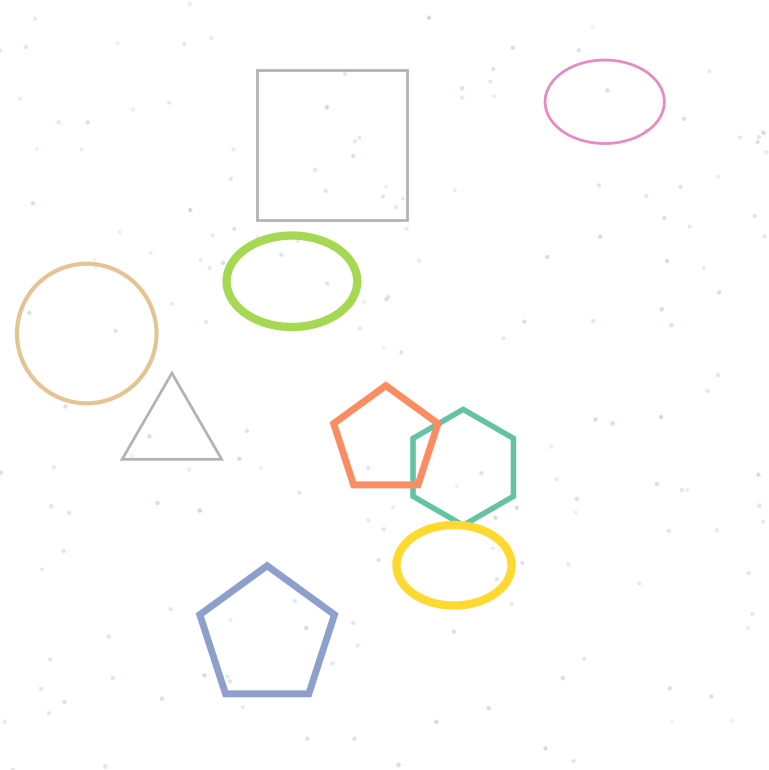[{"shape": "hexagon", "thickness": 2, "radius": 0.38, "center": [0.602, 0.393]}, {"shape": "pentagon", "thickness": 2.5, "radius": 0.36, "center": [0.501, 0.428]}, {"shape": "pentagon", "thickness": 2.5, "radius": 0.46, "center": [0.347, 0.173]}, {"shape": "oval", "thickness": 1, "radius": 0.39, "center": [0.785, 0.868]}, {"shape": "oval", "thickness": 3, "radius": 0.42, "center": [0.379, 0.635]}, {"shape": "oval", "thickness": 3, "radius": 0.37, "center": [0.59, 0.266]}, {"shape": "circle", "thickness": 1.5, "radius": 0.45, "center": [0.113, 0.567]}, {"shape": "triangle", "thickness": 1, "radius": 0.37, "center": [0.223, 0.441]}, {"shape": "square", "thickness": 1, "radius": 0.49, "center": [0.432, 0.812]}]